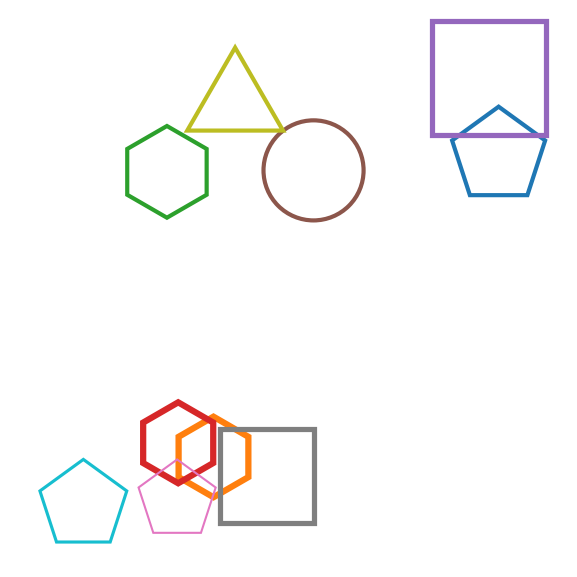[{"shape": "pentagon", "thickness": 2, "radius": 0.42, "center": [0.863, 0.73]}, {"shape": "hexagon", "thickness": 3, "radius": 0.35, "center": [0.37, 0.208]}, {"shape": "hexagon", "thickness": 2, "radius": 0.4, "center": [0.289, 0.702]}, {"shape": "hexagon", "thickness": 3, "radius": 0.35, "center": [0.309, 0.232]}, {"shape": "square", "thickness": 2.5, "radius": 0.49, "center": [0.846, 0.864]}, {"shape": "circle", "thickness": 2, "radius": 0.43, "center": [0.543, 0.704]}, {"shape": "pentagon", "thickness": 1, "radius": 0.35, "center": [0.307, 0.133]}, {"shape": "square", "thickness": 2.5, "radius": 0.41, "center": [0.463, 0.175]}, {"shape": "triangle", "thickness": 2, "radius": 0.48, "center": [0.407, 0.821]}, {"shape": "pentagon", "thickness": 1.5, "radius": 0.4, "center": [0.144, 0.125]}]